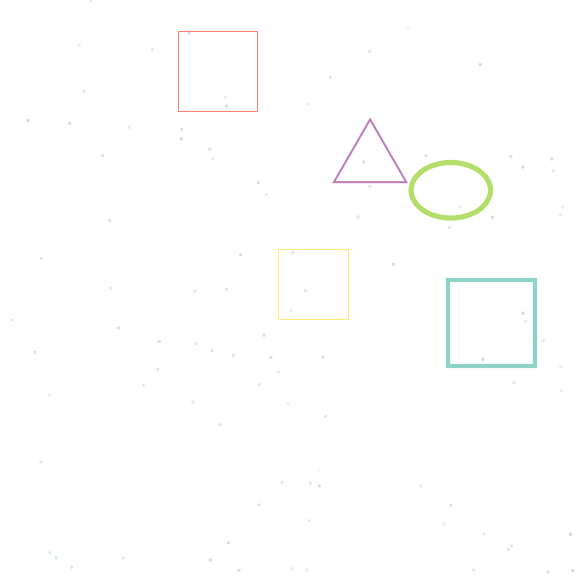[{"shape": "square", "thickness": 2, "radius": 0.38, "center": [0.851, 0.44]}, {"shape": "square", "thickness": 0.5, "radius": 0.34, "center": [0.376, 0.877]}, {"shape": "oval", "thickness": 2.5, "radius": 0.34, "center": [0.781, 0.67]}, {"shape": "triangle", "thickness": 1, "radius": 0.36, "center": [0.641, 0.72]}, {"shape": "square", "thickness": 0.5, "radius": 0.3, "center": [0.542, 0.508]}]